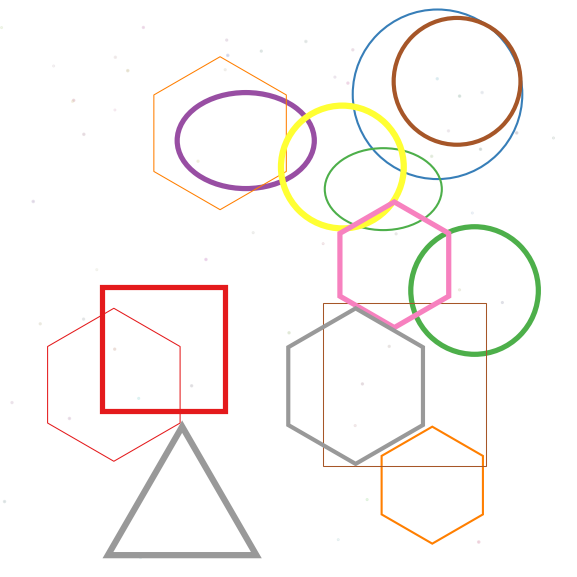[{"shape": "hexagon", "thickness": 0.5, "radius": 0.66, "center": [0.197, 0.333]}, {"shape": "square", "thickness": 2.5, "radius": 0.53, "center": [0.283, 0.395]}, {"shape": "circle", "thickness": 1, "radius": 0.73, "center": [0.758, 0.836]}, {"shape": "circle", "thickness": 2.5, "radius": 0.55, "center": [0.822, 0.496]}, {"shape": "oval", "thickness": 1, "radius": 0.51, "center": [0.664, 0.672]}, {"shape": "oval", "thickness": 2.5, "radius": 0.59, "center": [0.426, 0.756]}, {"shape": "hexagon", "thickness": 0.5, "radius": 0.66, "center": [0.381, 0.768]}, {"shape": "hexagon", "thickness": 1, "radius": 0.51, "center": [0.749, 0.159]}, {"shape": "circle", "thickness": 3, "radius": 0.53, "center": [0.593, 0.71]}, {"shape": "square", "thickness": 0.5, "radius": 0.71, "center": [0.7, 0.334]}, {"shape": "circle", "thickness": 2, "radius": 0.55, "center": [0.791, 0.858]}, {"shape": "hexagon", "thickness": 2.5, "radius": 0.54, "center": [0.683, 0.541]}, {"shape": "triangle", "thickness": 3, "radius": 0.74, "center": [0.315, 0.112]}, {"shape": "hexagon", "thickness": 2, "radius": 0.67, "center": [0.616, 0.331]}]